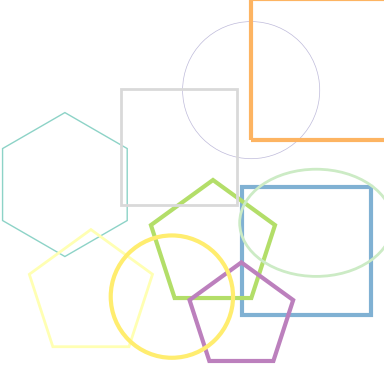[{"shape": "hexagon", "thickness": 1, "radius": 0.93, "center": [0.169, 0.521]}, {"shape": "pentagon", "thickness": 2, "radius": 0.84, "center": [0.236, 0.236]}, {"shape": "circle", "thickness": 0.5, "radius": 0.89, "center": [0.652, 0.766]}, {"shape": "square", "thickness": 3, "radius": 0.84, "center": [0.797, 0.348]}, {"shape": "square", "thickness": 3, "radius": 0.92, "center": [0.835, 0.818]}, {"shape": "pentagon", "thickness": 3, "radius": 0.85, "center": [0.553, 0.363]}, {"shape": "square", "thickness": 2, "radius": 0.76, "center": [0.465, 0.619]}, {"shape": "pentagon", "thickness": 3, "radius": 0.71, "center": [0.627, 0.177]}, {"shape": "oval", "thickness": 2, "radius": 0.99, "center": [0.821, 0.421]}, {"shape": "circle", "thickness": 3, "radius": 0.79, "center": [0.446, 0.23]}]